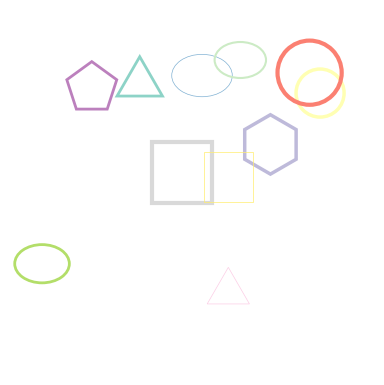[{"shape": "triangle", "thickness": 2, "radius": 0.34, "center": [0.363, 0.785]}, {"shape": "circle", "thickness": 2.5, "radius": 0.31, "center": [0.831, 0.758]}, {"shape": "hexagon", "thickness": 2.5, "radius": 0.39, "center": [0.702, 0.625]}, {"shape": "circle", "thickness": 3, "radius": 0.42, "center": [0.804, 0.811]}, {"shape": "oval", "thickness": 0.5, "radius": 0.39, "center": [0.525, 0.804]}, {"shape": "oval", "thickness": 2, "radius": 0.35, "center": [0.109, 0.315]}, {"shape": "triangle", "thickness": 0.5, "radius": 0.32, "center": [0.593, 0.242]}, {"shape": "square", "thickness": 3, "radius": 0.39, "center": [0.473, 0.552]}, {"shape": "pentagon", "thickness": 2, "radius": 0.34, "center": [0.238, 0.772]}, {"shape": "oval", "thickness": 1.5, "radius": 0.33, "center": [0.624, 0.844]}, {"shape": "square", "thickness": 0.5, "radius": 0.32, "center": [0.593, 0.54]}]